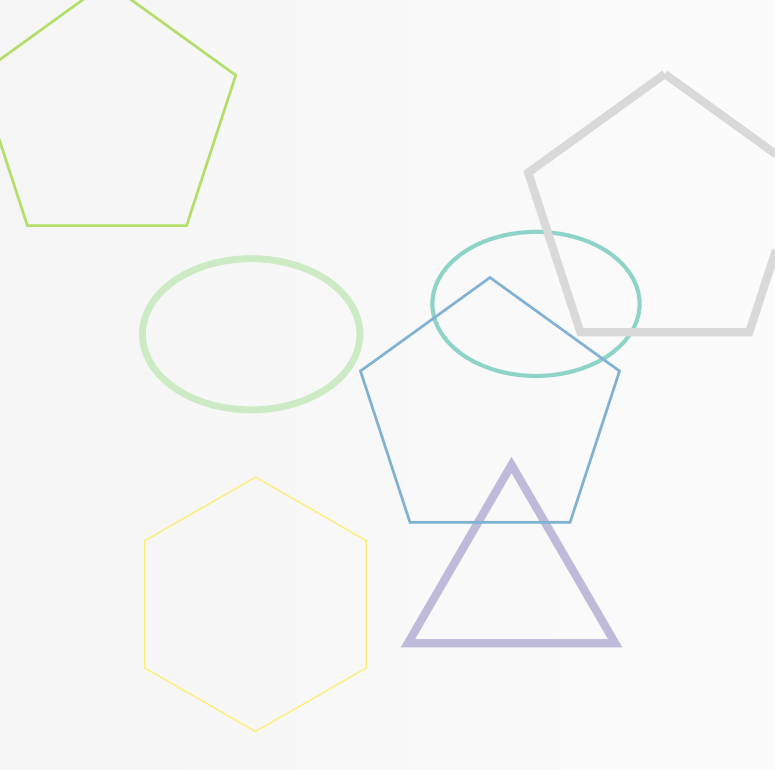[{"shape": "oval", "thickness": 1.5, "radius": 0.67, "center": [0.692, 0.605]}, {"shape": "triangle", "thickness": 3, "radius": 0.77, "center": [0.66, 0.242]}, {"shape": "pentagon", "thickness": 1, "radius": 0.88, "center": [0.632, 0.464]}, {"shape": "pentagon", "thickness": 1, "radius": 0.87, "center": [0.138, 0.848]}, {"shape": "pentagon", "thickness": 3, "radius": 0.93, "center": [0.858, 0.719]}, {"shape": "oval", "thickness": 2.5, "radius": 0.7, "center": [0.324, 0.566]}, {"shape": "hexagon", "thickness": 0.5, "radius": 0.83, "center": [0.33, 0.215]}]